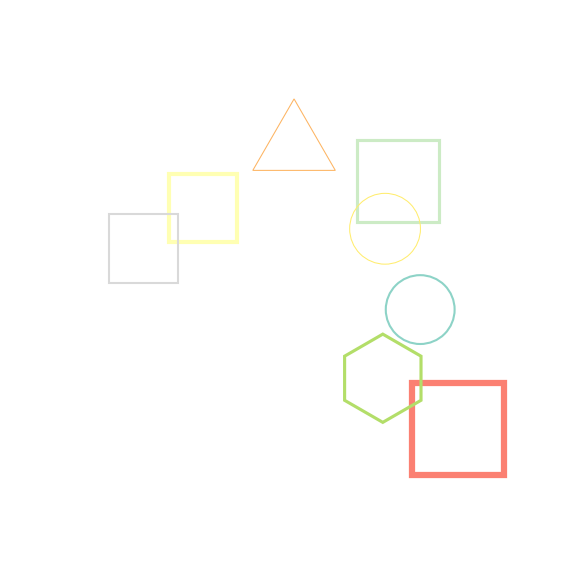[{"shape": "circle", "thickness": 1, "radius": 0.3, "center": [0.728, 0.463]}, {"shape": "square", "thickness": 2, "radius": 0.29, "center": [0.352, 0.639]}, {"shape": "square", "thickness": 3, "radius": 0.4, "center": [0.794, 0.256]}, {"shape": "triangle", "thickness": 0.5, "radius": 0.41, "center": [0.509, 0.745]}, {"shape": "hexagon", "thickness": 1.5, "radius": 0.38, "center": [0.663, 0.344]}, {"shape": "square", "thickness": 1, "radius": 0.3, "center": [0.248, 0.568]}, {"shape": "square", "thickness": 1.5, "radius": 0.36, "center": [0.689, 0.686]}, {"shape": "circle", "thickness": 0.5, "radius": 0.31, "center": [0.667, 0.603]}]